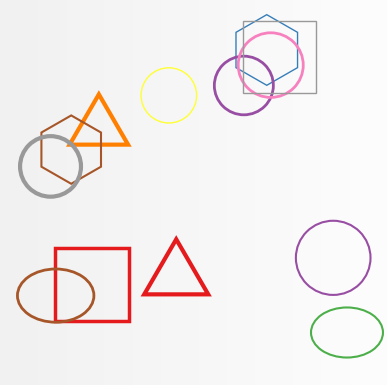[{"shape": "triangle", "thickness": 3, "radius": 0.48, "center": [0.455, 0.283]}, {"shape": "square", "thickness": 2.5, "radius": 0.48, "center": [0.238, 0.261]}, {"shape": "hexagon", "thickness": 1, "radius": 0.46, "center": [0.688, 0.87]}, {"shape": "oval", "thickness": 1.5, "radius": 0.46, "center": [0.895, 0.136]}, {"shape": "circle", "thickness": 2, "radius": 0.38, "center": [0.629, 0.778]}, {"shape": "circle", "thickness": 1.5, "radius": 0.48, "center": [0.86, 0.33]}, {"shape": "triangle", "thickness": 3, "radius": 0.44, "center": [0.255, 0.668]}, {"shape": "circle", "thickness": 1, "radius": 0.36, "center": [0.436, 0.752]}, {"shape": "hexagon", "thickness": 1.5, "radius": 0.44, "center": [0.184, 0.611]}, {"shape": "oval", "thickness": 2, "radius": 0.49, "center": [0.144, 0.232]}, {"shape": "circle", "thickness": 2, "radius": 0.42, "center": [0.699, 0.831]}, {"shape": "square", "thickness": 1, "radius": 0.47, "center": [0.722, 0.852]}, {"shape": "circle", "thickness": 3, "radius": 0.39, "center": [0.13, 0.568]}]